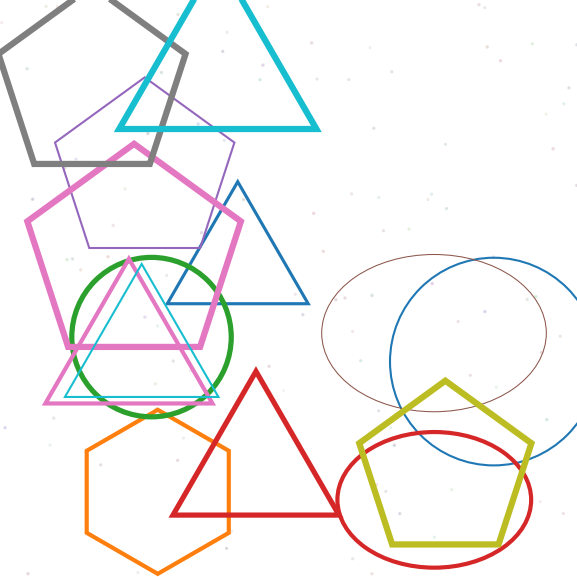[{"shape": "circle", "thickness": 1, "radius": 0.9, "center": [0.855, 0.373]}, {"shape": "triangle", "thickness": 1.5, "radius": 0.7, "center": [0.412, 0.544]}, {"shape": "hexagon", "thickness": 2, "radius": 0.71, "center": [0.273, 0.148]}, {"shape": "circle", "thickness": 2.5, "radius": 0.69, "center": [0.262, 0.415]}, {"shape": "oval", "thickness": 2, "radius": 0.84, "center": [0.752, 0.134]}, {"shape": "triangle", "thickness": 2.5, "radius": 0.83, "center": [0.443, 0.19]}, {"shape": "pentagon", "thickness": 1, "radius": 0.82, "center": [0.251, 0.702]}, {"shape": "oval", "thickness": 0.5, "radius": 0.97, "center": [0.752, 0.422]}, {"shape": "triangle", "thickness": 2, "radius": 0.84, "center": [0.223, 0.384]}, {"shape": "pentagon", "thickness": 3, "radius": 0.97, "center": [0.232, 0.556]}, {"shape": "pentagon", "thickness": 3, "radius": 0.85, "center": [0.159, 0.853]}, {"shape": "pentagon", "thickness": 3, "radius": 0.78, "center": [0.771, 0.183]}, {"shape": "triangle", "thickness": 3, "radius": 0.99, "center": [0.377, 0.874]}, {"shape": "triangle", "thickness": 1, "radius": 0.77, "center": [0.245, 0.389]}]